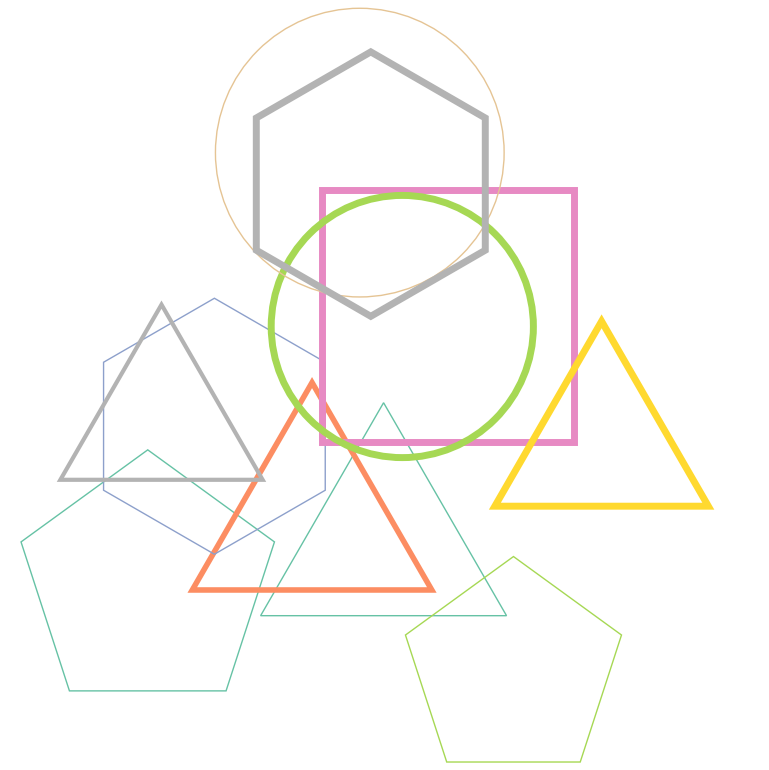[{"shape": "triangle", "thickness": 0.5, "radius": 0.92, "center": [0.498, 0.293]}, {"shape": "pentagon", "thickness": 0.5, "radius": 0.87, "center": [0.192, 0.243]}, {"shape": "triangle", "thickness": 2, "radius": 0.9, "center": [0.405, 0.324]}, {"shape": "hexagon", "thickness": 0.5, "radius": 0.83, "center": [0.278, 0.446]}, {"shape": "square", "thickness": 2.5, "radius": 0.82, "center": [0.582, 0.59]}, {"shape": "circle", "thickness": 2.5, "radius": 0.85, "center": [0.522, 0.576]}, {"shape": "pentagon", "thickness": 0.5, "radius": 0.74, "center": [0.667, 0.13]}, {"shape": "triangle", "thickness": 2.5, "radius": 0.8, "center": [0.781, 0.423]}, {"shape": "circle", "thickness": 0.5, "radius": 0.94, "center": [0.467, 0.802]}, {"shape": "hexagon", "thickness": 2.5, "radius": 0.86, "center": [0.482, 0.761]}, {"shape": "triangle", "thickness": 1.5, "radius": 0.76, "center": [0.21, 0.453]}]